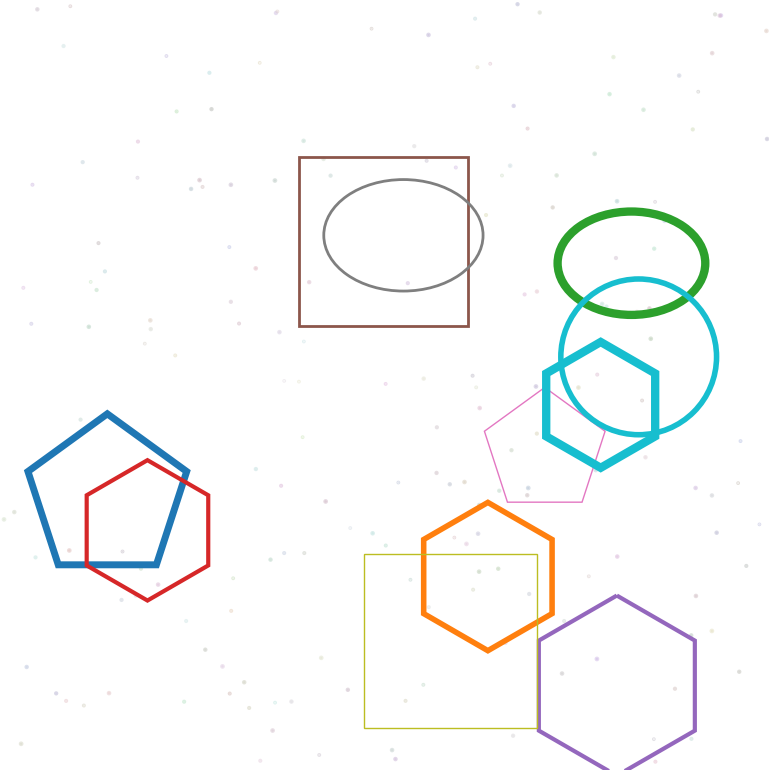[{"shape": "pentagon", "thickness": 2.5, "radius": 0.54, "center": [0.139, 0.354]}, {"shape": "hexagon", "thickness": 2, "radius": 0.48, "center": [0.634, 0.251]}, {"shape": "oval", "thickness": 3, "radius": 0.48, "center": [0.82, 0.658]}, {"shape": "hexagon", "thickness": 1.5, "radius": 0.46, "center": [0.192, 0.311]}, {"shape": "hexagon", "thickness": 1.5, "radius": 0.58, "center": [0.801, 0.11]}, {"shape": "square", "thickness": 1, "radius": 0.55, "center": [0.498, 0.686]}, {"shape": "pentagon", "thickness": 0.5, "radius": 0.41, "center": [0.707, 0.414]}, {"shape": "oval", "thickness": 1, "radius": 0.52, "center": [0.524, 0.694]}, {"shape": "square", "thickness": 0.5, "radius": 0.56, "center": [0.585, 0.168]}, {"shape": "circle", "thickness": 2, "radius": 0.51, "center": [0.829, 0.537]}, {"shape": "hexagon", "thickness": 3, "radius": 0.41, "center": [0.78, 0.474]}]